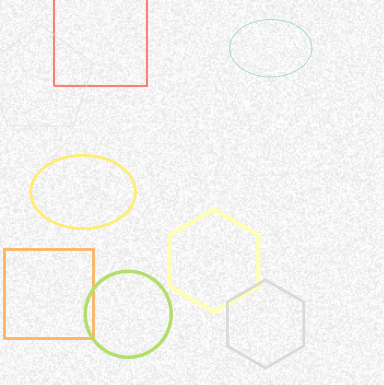[{"shape": "oval", "thickness": 0.5, "radius": 0.53, "center": [0.703, 0.875]}, {"shape": "hexagon", "thickness": 3, "radius": 0.67, "center": [0.556, 0.323]}, {"shape": "square", "thickness": 1.5, "radius": 0.6, "center": [0.26, 0.896]}, {"shape": "square", "thickness": 2, "radius": 0.57, "center": [0.126, 0.237]}, {"shape": "circle", "thickness": 2.5, "radius": 0.56, "center": [0.333, 0.184]}, {"shape": "hexagon", "thickness": 2, "radius": 0.57, "center": [0.69, 0.158]}, {"shape": "pentagon", "thickness": 0.5, "radius": 0.73, "center": [0.105, 0.79]}, {"shape": "oval", "thickness": 2, "radius": 0.68, "center": [0.216, 0.501]}]